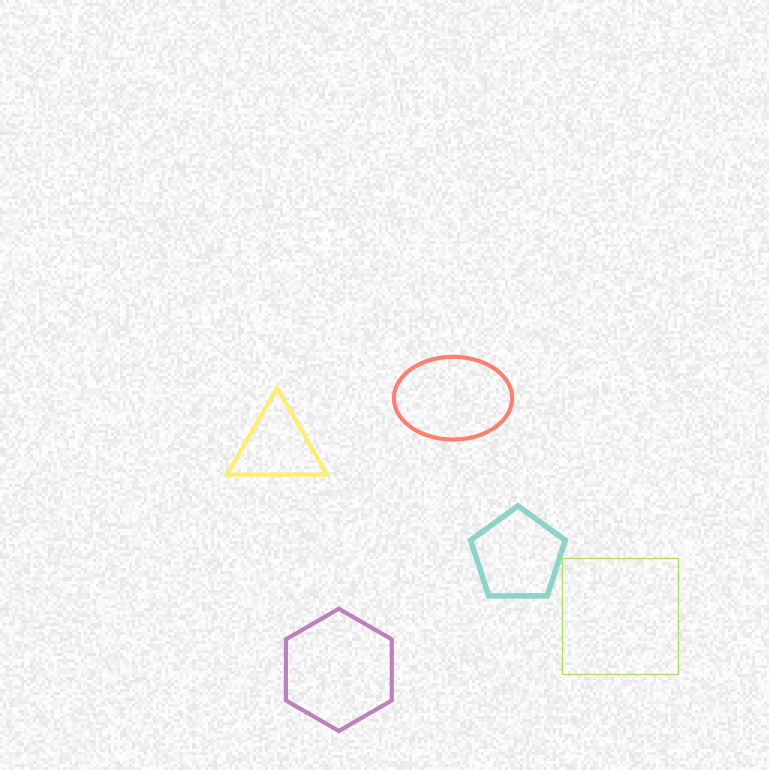[{"shape": "pentagon", "thickness": 2, "radius": 0.32, "center": [0.673, 0.278]}, {"shape": "oval", "thickness": 1.5, "radius": 0.38, "center": [0.588, 0.483]}, {"shape": "square", "thickness": 0.5, "radius": 0.38, "center": [0.805, 0.2]}, {"shape": "hexagon", "thickness": 1.5, "radius": 0.4, "center": [0.44, 0.13]}, {"shape": "triangle", "thickness": 1.5, "radius": 0.37, "center": [0.36, 0.421]}]